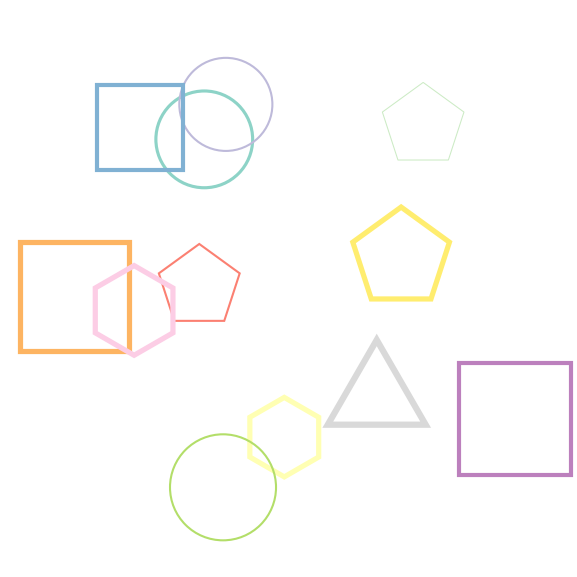[{"shape": "circle", "thickness": 1.5, "radius": 0.42, "center": [0.354, 0.758]}, {"shape": "hexagon", "thickness": 2.5, "radius": 0.34, "center": [0.492, 0.242]}, {"shape": "circle", "thickness": 1, "radius": 0.4, "center": [0.391, 0.818]}, {"shape": "pentagon", "thickness": 1, "radius": 0.37, "center": [0.345, 0.503]}, {"shape": "square", "thickness": 2, "radius": 0.37, "center": [0.243, 0.778]}, {"shape": "square", "thickness": 2.5, "radius": 0.47, "center": [0.128, 0.486]}, {"shape": "circle", "thickness": 1, "radius": 0.46, "center": [0.386, 0.155]}, {"shape": "hexagon", "thickness": 2.5, "radius": 0.39, "center": [0.232, 0.462]}, {"shape": "triangle", "thickness": 3, "radius": 0.49, "center": [0.652, 0.313]}, {"shape": "square", "thickness": 2, "radius": 0.48, "center": [0.892, 0.273]}, {"shape": "pentagon", "thickness": 0.5, "radius": 0.37, "center": [0.733, 0.782]}, {"shape": "pentagon", "thickness": 2.5, "radius": 0.44, "center": [0.695, 0.553]}]